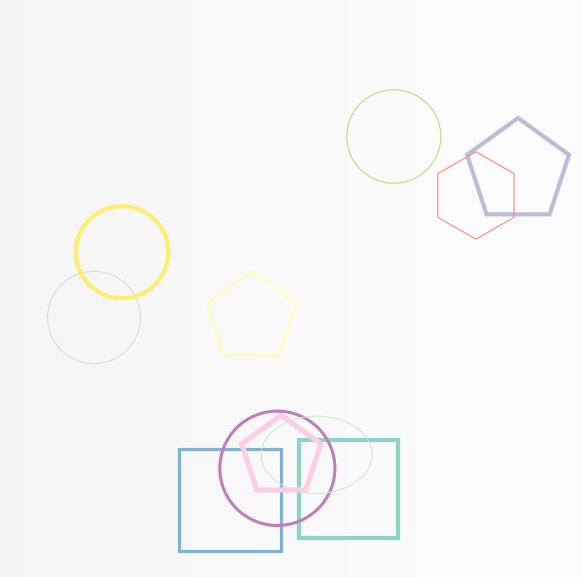[{"shape": "square", "thickness": 2, "radius": 0.43, "center": [0.6, 0.152]}, {"shape": "pentagon", "thickness": 1, "radius": 0.4, "center": [0.433, 0.449]}, {"shape": "pentagon", "thickness": 2, "radius": 0.46, "center": [0.891, 0.703]}, {"shape": "hexagon", "thickness": 0.5, "radius": 0.38, "center": [0.819, 0.661]}, {"shape": "square", "thickness": 1.5, "radius": 0.44, "center": [0.396, 0.133]}, {"shape": "circle", "thickness": 0.5, "radius": 0.4, "center": [0.677, 0.763]}, {"shape": "pentagon", "thickness": 2.5, "radius": 0.36, "center": [0.484, 0.209]}, {"shape": "circle", "thickness": 0.5, "radius": 0.4, "center": [0.162, 0.449]}, {"shape": "circle", "thickness": 1.5, "radius": 0.5, "center": [0.477, 0.188]}, {"shape": "oval", "thickness": 0.5, "radius": 0.48, "center": [0.545, 0.212]}, {"shape": "circle", "thickness": 2, "radius": 0.4, "center": [0.21, 0.562]}]